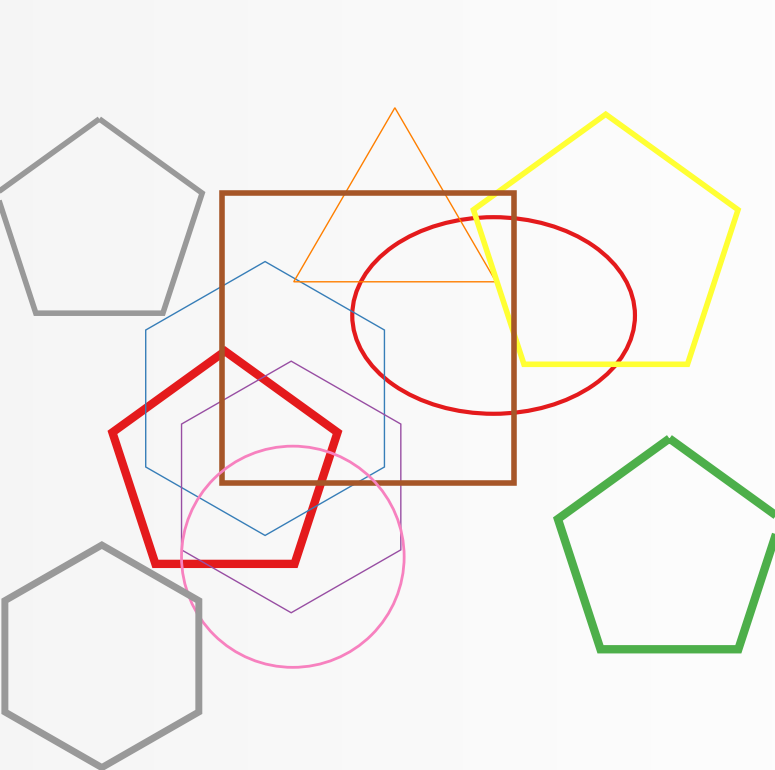[{"shape": "oval", "thickness": 1.5, "radius": 0.91, "center": [0.637, 0.59]}, {"shape": "pentagon", "thickness": 3, "radius": 0.76, "center": [0.29, 0.391]}, {"shape": "hexagon", "thickness": 0.5, "radius": 0.89, "center": [0.342, 0.482]}, {"shape": "pentagon", "thickness": 3, "radius": 0.76, "center": [0.864, 0.279]}, {"shape": "hexagon", "thickness": 0.5, "radius": 0.82, "center": [0.376, 0.368]}, {"shape": "triangle", "thickness": 0.5, "radius": 0.75, "center": [0.51, 0.709]}, {"shape": "pentagon", "thickness": 2, "radius": 0.9, "center": [0.782, 0.672]}, {"shape": "square", "thickness": 2, "radius": 0.94, "center": [0.475, 0.561]}, {"shape": "circle", "thickness": 1, "radius": 0.72, "center": [0.378, 0.277]}, {"shape": "hexagon", "thickness": 2.5, "radius": 0.72, "center": [0.131, 0.148]}, {"shape": "pentagon", "thickness": 2, "radius": 0.7, "center": [0.128, 0.706]}]